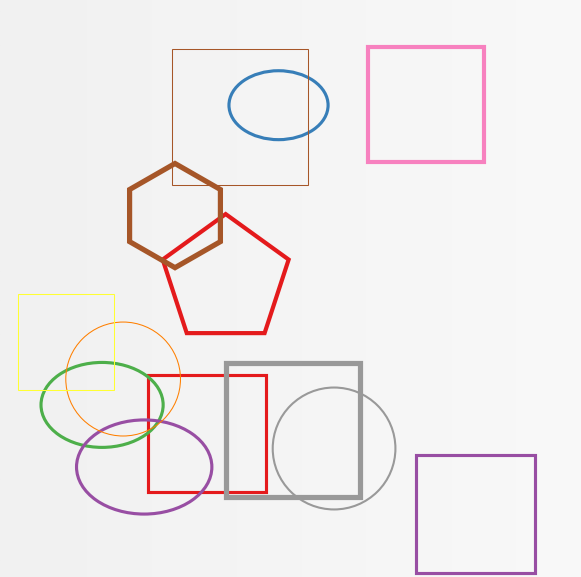[{"shape": "square", "thickness": 1.5, "radius": 0.5, "center": [0.356, 0.249]}, {"shape": "pentagon", "thickness": 2, "radius": 0.57, "center": [0.388, 0.514]}, {"shape": "oval", "thickness": 1.5, "radius": 0.43, "center": [0.479, 0.817]}, {"shape": "oval", "thickness": 1.5, "radius": 0.53, "center": [0.176, 0.298]}, {"shape": "oval", "thickness": 1.5, "radius": 0.58, "center": [0.248, 0.19]}, {"shape": "square", "thickness": 1.5, "radius": 0.51, "center": [0.818, 0.109]}, {"shape": "circle", "thickness": 0.5, "radius": 0.49, "center": [0.212, 0.343]}, {"shape": "square", "thickness": 0.5, "radius": 0.41, "center": [0.113, 0.407]}, {"shape": "square", "thickness": 0.5, "radius": 0.59, "center": [0.413, 0.796]}, {"shape": "hexagon", "thickness": 2.5, "radius": 0.45, "center": [0.301, 0.626]}, {"shape": "square", "thickness": 2, "radius": 0.5, "center": [0.733, 0.818]}, {"shape": "circle", "thickness": 1, "radius": 0.53, "center": [0.575, 0.223]}, {"shape": "square", "thickness": 2.5, "radius": 0.58, "center": [0.504, 0.255]}]